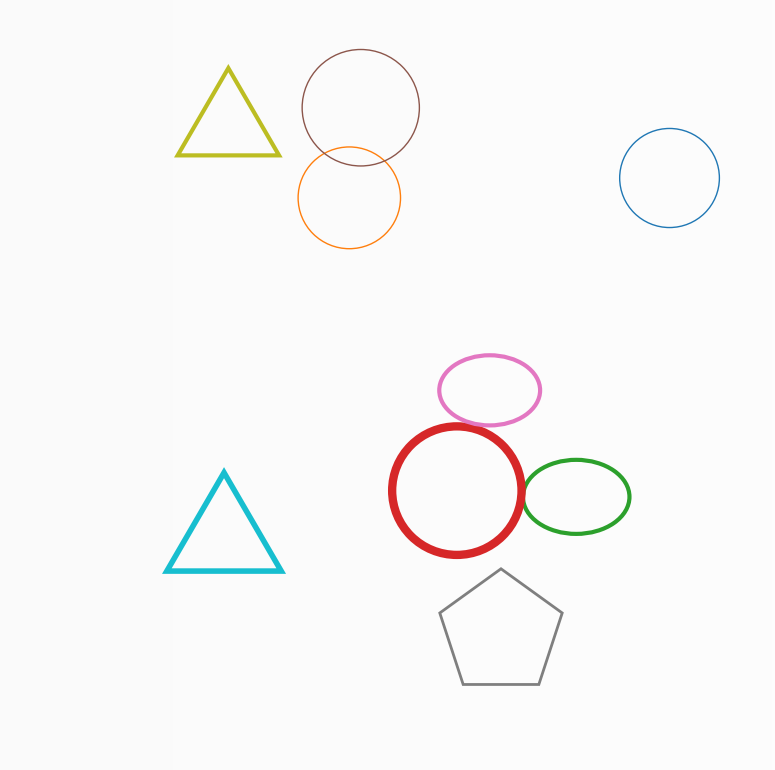[{"shape": "circle", "thickness": 0.5, "radius": 0.32, "center": [0.864, 0.769]}, {"shape": "circle", "thickness": 0.5, "radius": 0.33, "center": [0.451, 0.743]}, {"shape": "oval", "thickness": 1.5, "radius": 0.34, "center": [0.744, 0.355]}, {"shape": "circle", "thickness": 3, "radius": 0.42, "center": [0.589, 0.363]}, {"shape": "circle", "thickness": 0.5, "radius": 0.38, "center": [0.466, 0.86]}, {"shape": "oval", "thickness": 1.5, "radius": 0.33, "center": [0.632, 0.493]}, {"shape": "pentagon", "thickness": 1, "radius": 0.42, "center": [0.646, 0.178]}, {"shape": "triangle", "thickness": 1.5, "radius": 0.38, "center": [0.295, 0.836]}, {"shape": "triangle", "thickness": 2, "radius": 0.43, "center": [0.289, 0.301]}]